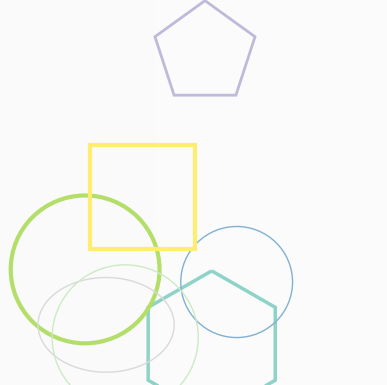[{"shape": "hexagon", "thickness": 2.5, "radius": 0.95, "center": [0.546, 0.107]}, {"shape": "pentagon", "thickness": 2, "radius": 0.68, "center": [0.529, 0.863]}, {"shape": "circle", "thickness": 1, "radius": 0.72, "center": [0.611, 0.267]}, {"shape": "circle", "thickness": 3, "radius": 0.96, "center": [0.22, 0.3]}, {"shape": "oval", "thickness": 1, "radius": 0.88, "center": [0.274, 0.156]}, {"shape": "circle", "thickness": 1, "radius": 0.94, "center": [0.323, 0.124]}, {"shape": "square", "thickness": 3, "radius": 0.68, "center": [0.368, 0.488]}]